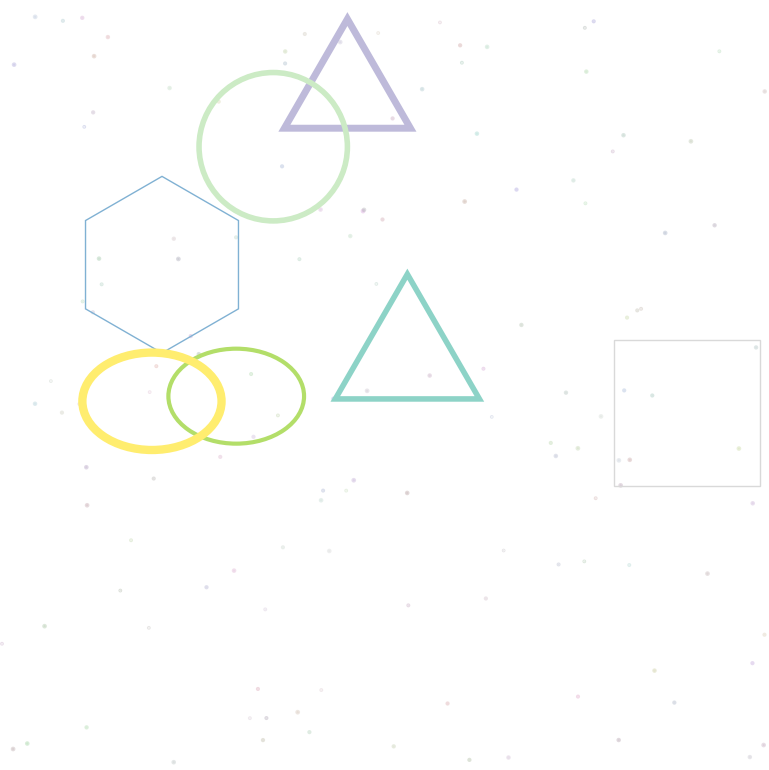[{"shape": "triangle", "thickness": 2, "radius": 0.54, "center": [0.529, 0.536]}, {"shape": "triangle", "thickness": 2.5, "radius": 0.47, "center": [0.451, 0.881]}, {"shape": "hexagon", "thickness": 0.5, "radius": 0.57, "center": [0.21, 0.656]}, {"shape": "oval", "thickness": 1.5, "radius": 0.44, "center": [0.307, 0.485]}, {"shape": "square", "thickness": 0.5, "radius": 0.47, "center": [0.892, 0.463]}, {"shape": "circle", "thickness": 2, "radius": 0.48, "center": [0.355, 0.809]}, {"shape": "oval", "thickness": 3, "radius": 0.45, "center": [0.197, 0.479]}]